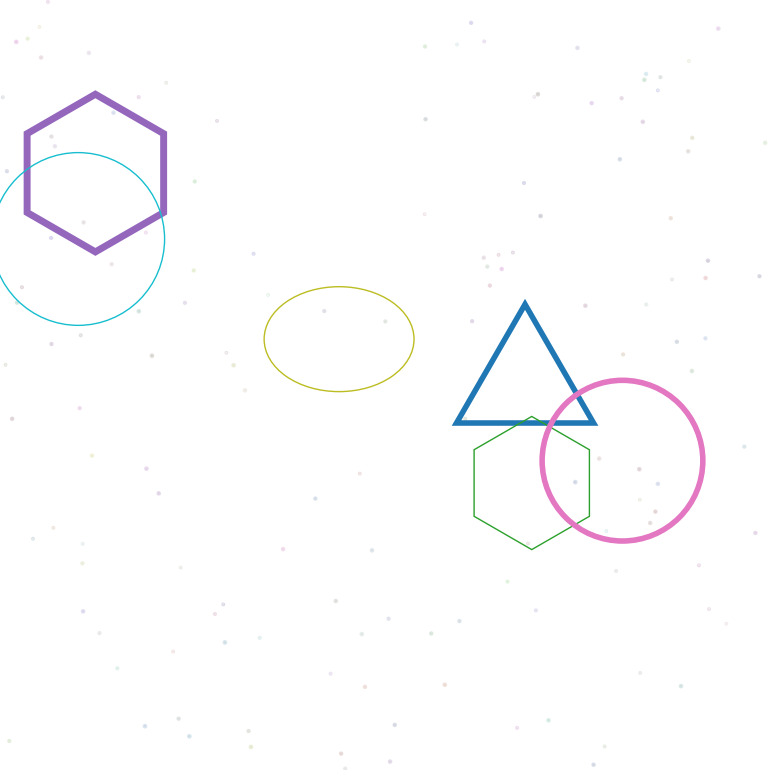[{"shape": "triangle", "thickness": 2, "radius": 0.51, "center": [0.682, 0.502]}, {"shape": "hexagon", "thickness": 0.5, "radius": 0.43, "center": [0.691, 0.373]}, {"shape": "hexagon", "thickness": 2.5, "radius": 0.51, "center": [0.124, 0.775]}, {"shape": "circle", "thickness": 2, "radius": 0.52, "center": [0.808, 0.402]}, {"shape": "oval", "thickness": 0.5, "radius": 0.49, "center": [0.44, 0.56]}, {"shape": "circle", "thickness": 0.5, "radius": 0.56, "center": [0.102, 0.69]}]